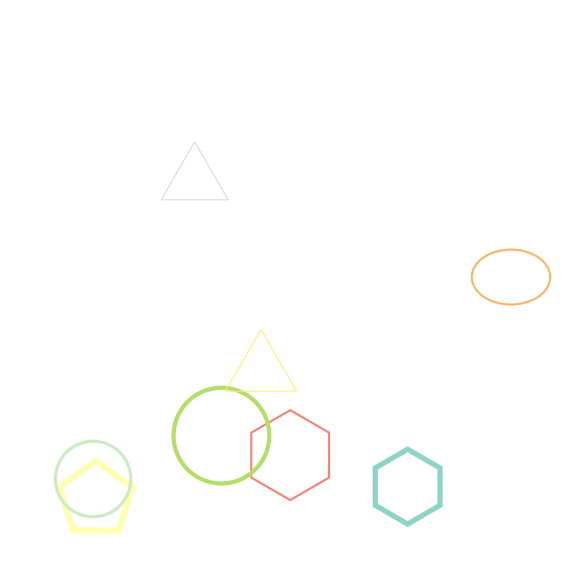[{"shape": "hexagon", "thickness": 2.5, "radius": 0.32, "center": [0.706, 0.156]}, {"shape": "pentagon", "thickness": 3, "radius": 0.33, "center": [0.166, 0.134]}, {"shape": "hexagon", "thickness": 1, "radius": 0.39, "center": [0.502, 0.211]}, {"shape": "oval", "thickness": 1, "radius": 0.34, "center": [0.885, 0.519]}, {"shape": "circle", "thickness": 2, "radius": 0.41, "center": [0.383, 0.245]}, {"shape": "triangle", "thickness": 0.5, "radius": 0.33, "center": [0.337, 0.687]}, {"shape": "circle", "thickness": 1.5, "radius": 0.33, "center": [0.161, 0.17]}, {"shape": "triangle", "thickness": 0.5, "radius": 0.36, "center": [0.452, 0.357]}]